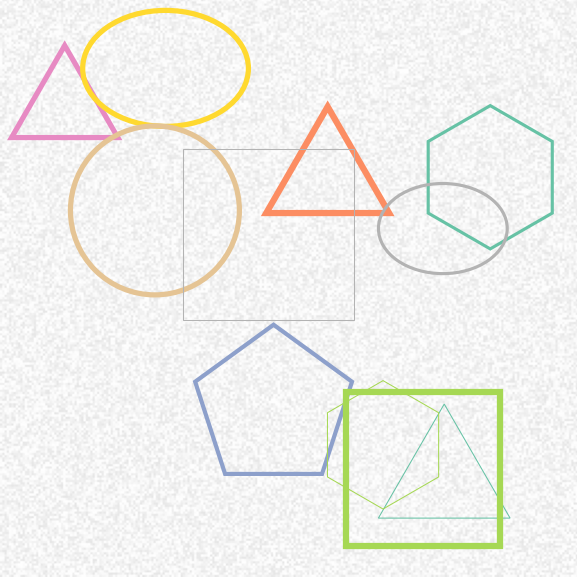[{"shape": "hexagon", "thickness": 1.5, "radius": 0.62, "center": [0.849, 0.692]}, {"shape": "triangle", "thickness": 0.5, "radius": 0.66, "center": [0.769, 0.168]}, {"shape": "triangle", "thickness": 3, "radius": 0.61, "center": [0.567, 0.692]}, {"shape": "pentagon", "thickness": 2, "radius": 0.71, "center": [0.474, 0.294]}, {"shape": "triangle", "thickness": 2.5, "radius": 0.53, "center": [0.112, 0.814]}, {"shape": "square", "thickness": 3, "radius": 0.66, "center": [0.733, 0.187]}, {"shape": "hexagon", "thickness": 0.5, "radius": 0.56, "center": [0.663, 0.229]}, {"shape": "oval", "thickness": 2.5, "radius": 0.72, "center": [0.287, 0.881]}, {"shape": "circle", "thickness": 2.5, "radius": 0.73, "center": [0.268, 0.635]}, {"shape": "oval", "thickness": 1.5, "radius": 0.56, "center": [0.767, 0.603]}, {"shape": "square", "thickness": 0.5, "radius": 0.74, "center": [0.465, 0.593]}]